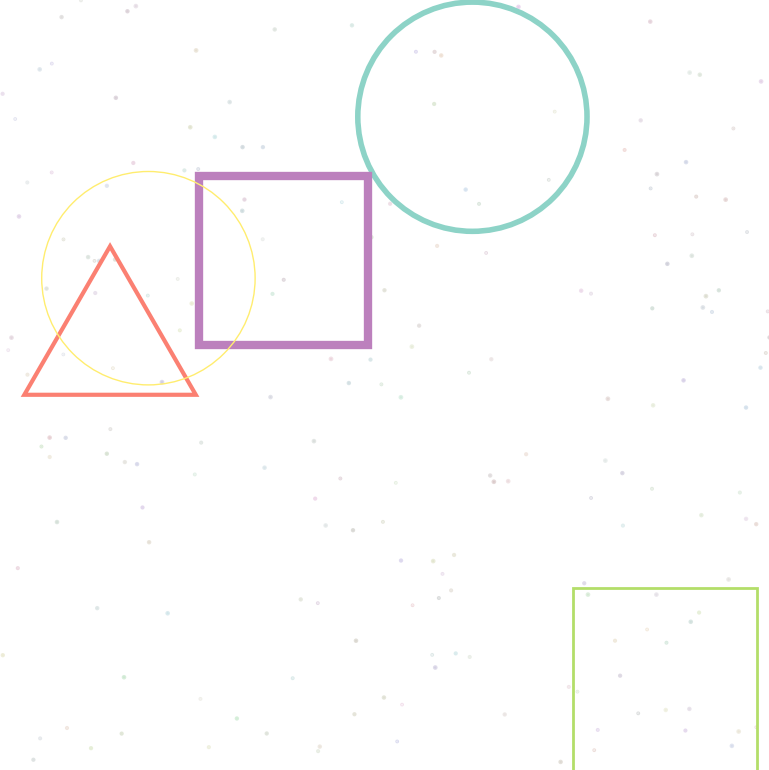[{"shape": "circle", "thickness": 2, "radius": 0.74, "center": [0.614, 0.848]}, {"shape": "triangle", "thickness": 1.5, "radius": 0.64, "center": [0.143, 0.552]}, {"shape": "square", "thickness": 1, "radius": 0.6, "center": [0.863, 0.117]}, {"shape": "square", "thickness": 3, "radius": 0.55, "center": [0.368, 0.662]}, {"shape": "circle", "thickness": 0.5, "radius": 0.69, "center": [0.193, 0.639]}]